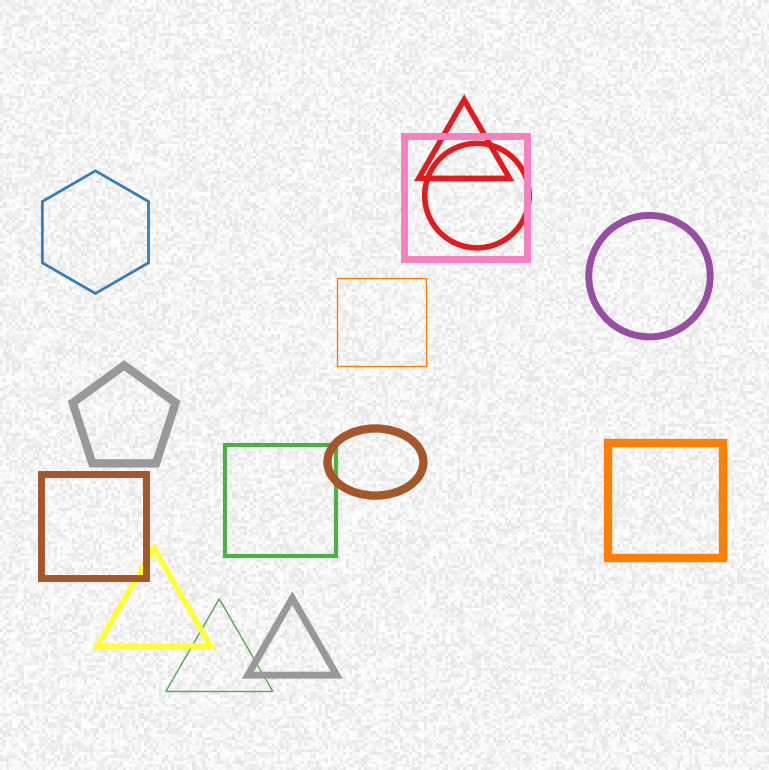[{"shape": "circle", "thickness": 2, "radius": 0.34, "center": [0.619, 0.746]}, {"shape": "triangle", "thickness": 2, "radius": 0.34, "center": [0.603, 0.802]}, {"shape": "hexagon", "thickness": 1, "radius": 0.4, "center": [0.124, 0.698]}, {"shape": "triangle", "thickness": 0.5, "radius": 0.4, "center": [0.285, 0.142]}, {"shape": "square", "thickness": 1.5, "radius": 0.36, "center": [0.364, 0.35]}, {"shape": "circle", "thickness": 2.5, "radius": 0.39, "center": [0.843, 0.641]}, {"shape": "square", "thickness": 0.5, "radius": 0.29, "center": [0.495, 0.582]}, {"shape": "square", "thickness": 3, "radius": 0.37, "center": [0.865, 0.35]}, {"shape": "triangle", "thickness": 2, "radius": 0.42, "center": [0.2, 0.203]}, {"shape": "oval", "thickness": 3, "radius": 0.31, "center": [0.488, 0.4]}, {"shape": "square", "thickness": 2.5, "radius": 0.34, "center": [0.122, 0.317]}, {"shape": "square", "thickness": 2.5, "radius": 0.4, "center": [0.604, 0.743]}, {"shape": "pentagon", "thickness": 3, "radius": 0.35, "center": [0.161, 0.455]}, {"shape": "triangle", "thickness": 2.5, "radius": 0.33, "center": [0.38, 0.157]}]